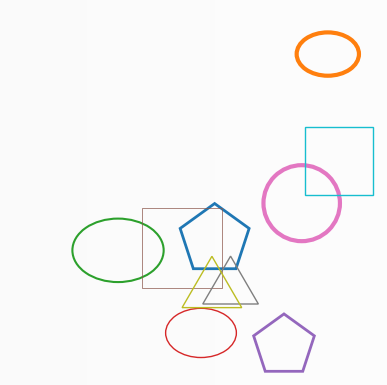[{"shape": "pentagon", "thickness": 2, "radius": 0.47, "center": [0.554, 0.378]}, {"shape": "oval", "thickness": 3, "radius": 0.4, "center": [0.846, 0.86]}, {"shape": "oval", "thickness": 1.5, "radius": 0.59, "center": [0.305, 0.35]}, {"shape": "oval", "thickness": 1, "radius": 0.46, "center": [0.519, 0.135]}, {"shape": "pentagon", "thickness": 2, "radius": 0.41, "center": [0.733, 0.102]}, {"shape": "square", "thickness": 0.5, "radius": 0.52, "center": [0.469, 0.357]}, {"shape": "circle", "thickness": 3, "radius": 0.49, "center": [0.779, 0.472]}, {"shape": "triangle", "thickness": 1, "radius": 0.41, "center": [0.595, 0.252]}, {"shape": "triangle", "thickness": 1, "radius": 0.44, "center": [0.547, 0.245]}, {"shape": "square", "thickness": 1, "radius": 0.44, "center": [0.875, 0.581]}]